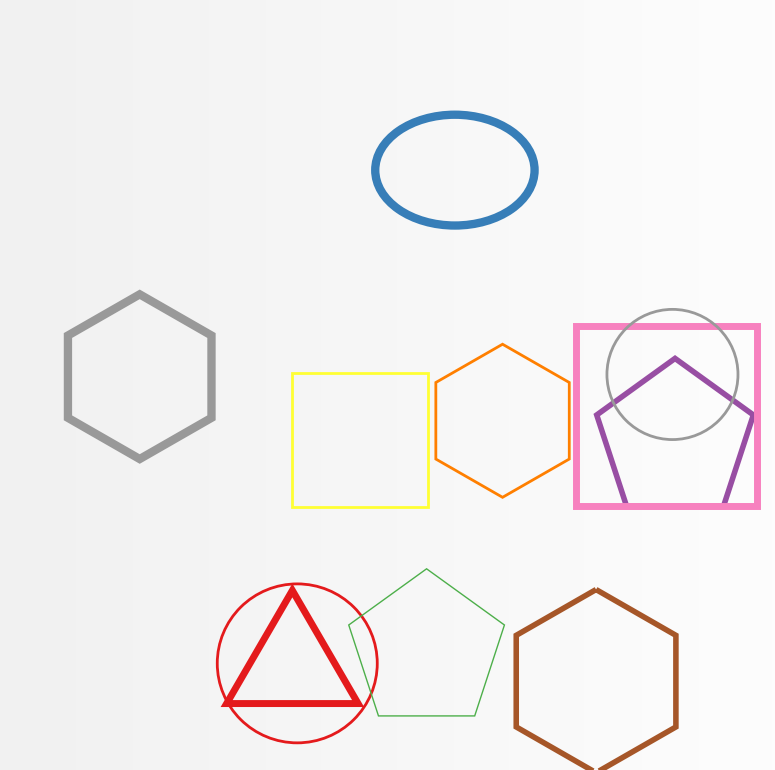[{"shape": "triangle", "thickness": 2.5, "radius": 0.49, "center": [0.377, 0.135]}, {"shape": "circle", "thickness": 1, "radius": 0.52, "center": [0.384, 0.138]}, {"shape": "oval", "thickness": 3, "radius": 0.51, "center": [0.587, 0.779]}, {"shape": "pentagon", "thickness": 0.5, "radius": 0.53, "center": [0.55, 0.156]}, {"shape": "pentagon", "thickness": 2, "radius": 0.53, "center": [0.871, 0.428]}, {"shape": "hexagon", "thickness": 1, "radius": 0.5, "center": [0.648, 0.454]}, {"shape": "square", "thickness": 1, "radius": 0.44, "center": [0.465, 0.428]}, {"shape": "hexagon", "thickness": 2, "radius": 0.59, "center": [0.769, 0.115]}, {"shape": "square", "thickness": 2.5, "radius": 0.59, "center": [0.86, 0.459]}, {"shape": "hexagon", "thickness": 3, "radius": 0.53, "center": [0.18, 0.511]}, {"shape": "circle", "thickness": 1, "radius": 0.42, "center": [0.868, 0.514]}]